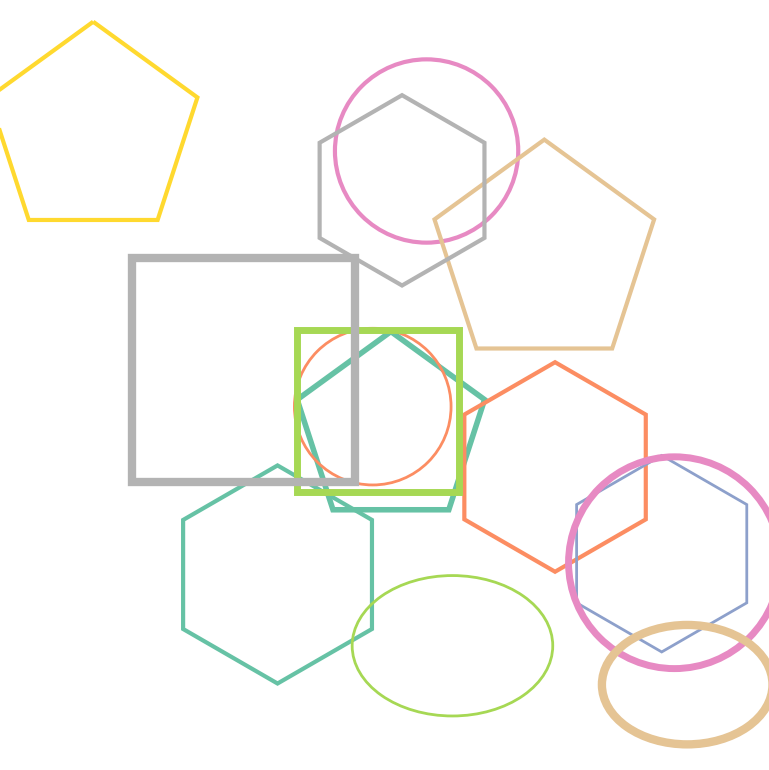[{"shape": "hexagon", "thickness": 1.5, "radius": 0.71, "center": [0.36, 0.254]}, {"shape": "pentagon", "thickness": 2, "radius": 0.64, "center": [0.508, 0.441]}, {"shape": "hexagon", "thickness": 1.5, "radius": 0.68, "center": [0.721, 0.394]}, {"shape": "circle", "thickness": 1, "radius": 0.51, "center": [0.484, 0.472]}, {"shape": "hexagon", "thickness": 1, "radius": 0.64, "center": [0.859, 0.281]}, {"shape": "circle", "thickness": 1.5, "radius": 0.6, "center": [0.554, 0.804]}, {"shape": "circle", "thickness": 2.5, "radius": 0.69, "center": [0.876, 0.269]}, {"shape": "square", "thickness": 2.5, "radius": 0.53, "center": [0.491, 0.466]}, {"shape": "oval", "thickness": 1, "radius": 0.65, "center": [0.588, 0.161]}, {"shape": "pentagon", "thickness": 1.5, "radius": 0.71, "center": [0.121, 0.829]}, {"shape": "oval", "thickness": 3, "radius": 0.55, "center": [0.892, 0.111]}, {"shape": "pentagon", "thickness": 1.5, "radius": 0.75, "center": [0.707, 0.669]}, {"shape": "hexagon", "thickness": 1.5, "radius": 0.62, "center": [0.522, 0.753]}, {"shape": "square", "thickness": 3, "radius": 0.72, "center": [0.316, 0.519]}]